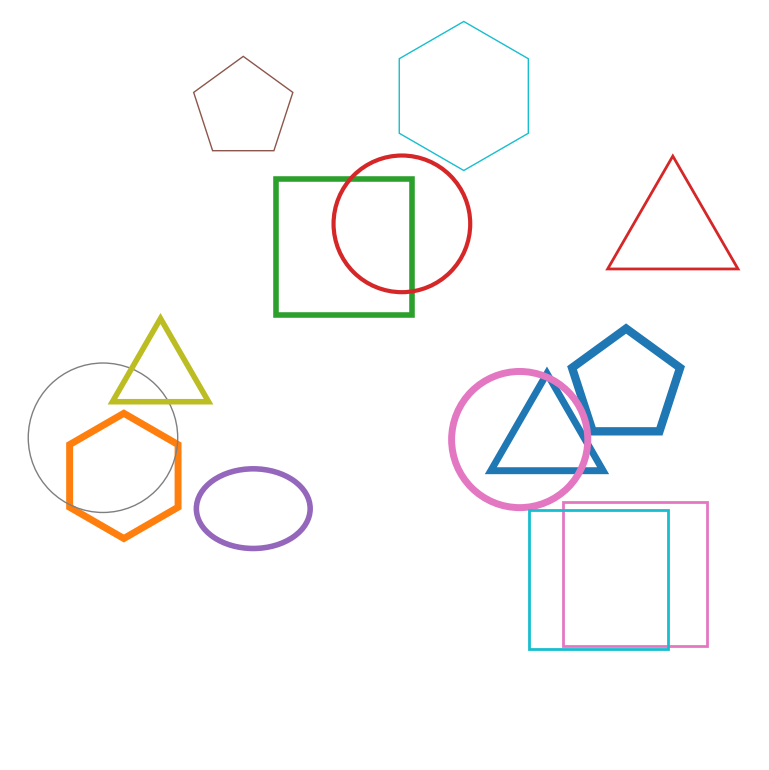[{"shape": "pentagon", "thickness": 3, "radius": 0.37, "center": [0.813, 0.5]}, {"shape": "triangle", "thickness": 2.5, "radius": 0.42, "center": [0.71, 0.431]}, {"shape": "hexagon", "thickness": 2.5, "radius": 0.41, "center": [0.161, 0.382]}, {"shape": "square", "thickness": 2, "radius": 0.44, "center": [0.447, 0.679]}, {"shape": "circle", "thickness": 1.5, "radius": 0.44, "center": [0.522, 0.709]}, {"shape": "triangle", "thickness": 1, "radius": 0.49, "center": [0.874, 0.7]}, {"shape": "oval", "thickness": 2, "radius": 0.37, "center": [0.329, 0.339]}, {"shape": "pentagon", "thickness": 0.5, "radius": 0.34, "center": [0.316, 0.859]}, {"shape": "square", "thickness": 1, "radius": 0.47, "center": [0.824, 0.254]}, {"shape": "circle", "thickness": 2.5, "radius": 0.44, "center": [0.675, 0.429]}, {"shape": "circle", "thickness": 0.5, "radius": 0.49, "center": [0.134, 0.431]}, {"shape": "triangle", "thickness": 2, "radius": 0.36, "center": [0.208, 0.514]}, {"shape": "hexagon", "thickness": 0.5, "radius": 0.48, "center": [0.602, 0.875]}, {"shape": "square", "thickness": 1, "radius": 0.45, "center": [0.777, 0.248]}]